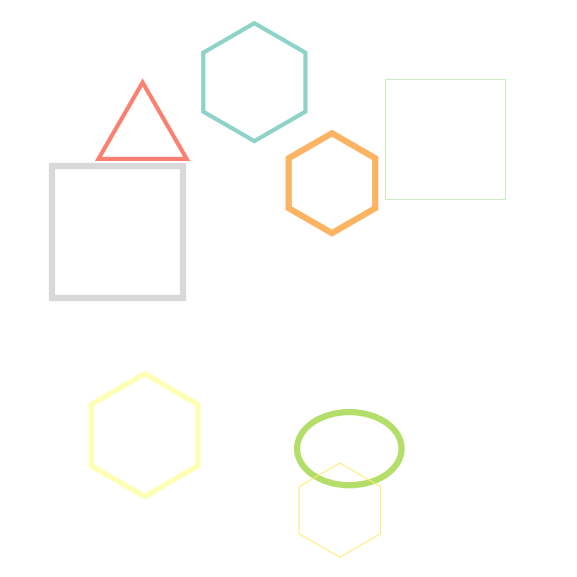[{"shape": "hexagon", "thickness": 2, "radius": 0.51, "center": [0.44, 0.857]}, {"shape": "hexagon", "thickness": 2.5, "radius": 0.53, "center": [0.25, 0.246]}, {"shape": "triangle", "thickness": 2, "radius": 0.44, "center": [0.247, 0.768]}, {"shape": "hexagon", "thickness": 3, "radius": 0.43, "center": [0.575, 0.682]}, {"shape": "oval", "thickness": 3, "radius": 0.45, "center": [0.605, 0.222]}, {"shape": "square", "thickness": 3, "radius": 0.57, "center": [0.204, 0.598]}, {"shape": "square", "thickness": 0.5, "radius": 0.52, "center": [0.77, 0.758]}, {"shape": "hexagon", "thickness": 0.5, "radius": 0.41, "center": [0.588, 0.116]}]